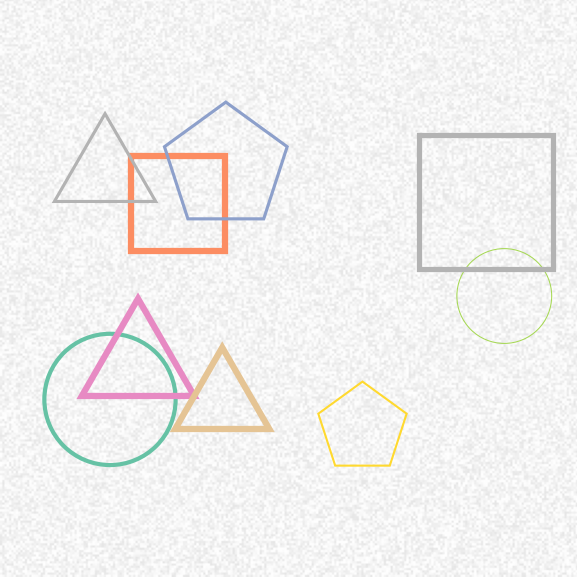[{"shape": "circle", "thickness": 2, "radius": 0.57, "center": [0.19, 0.307]}, {"shape": "square", "thickness": 3, "radius": 0.41, "center": [0.308, 0.647]}, {"shape": "pentagon", "thickness": 1.5, "radius": 0.56, "center": [0.391, 0.711]}, {"shape": "triangle", "thickness": 3, "radius": 0.56, "center": [0.239, 0.37]}, {"shape": "circle", "thickness": 0.5, "radius": 0.41, "center": [0.873, 0.487]}, {"shape": "pentagon", "thickness": 1, "radius": 0.4, "center": [0.628, 0.258]}, {"shape": "triangle", "thickness": 3, "radius": 0.47, "center": [0.385, 0.303]}, {"shape": "square", "thickness": 2.5, "radius": 0.58, "center": [0.841, 0.649]}, {"shape": "triangle", "thickness": 1.5, "radius": 0.51, "center": [0.182, 0.701]}]